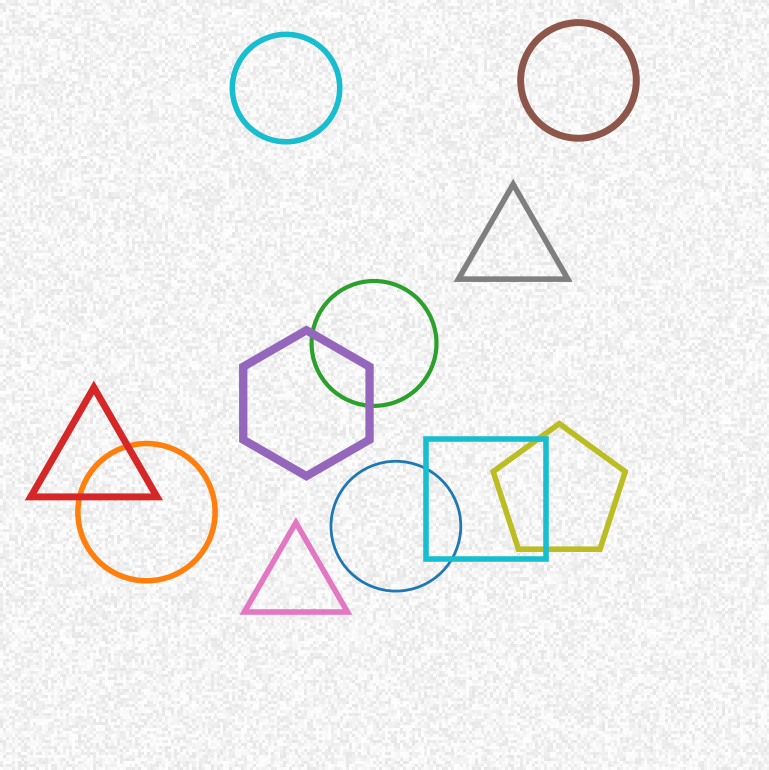[{"shape": "circle", "thickness": 1, "radius": 0.42, "center": [0.514, 0.317]}, {"shape": "circle", "thickness": 2, "radius": 0.45, "center": [0.19, 0.335]}, {"shape": "circle", "thickness": 1.5, "radius": 0.41, "center": [0.486, 0.554]}, {"shape": "triangle", "thickness": 2.5, "radius": 0.47, "center": [0.122, 0.402]}, {"shape": "hexagon", "thickness": 3, "radius": 0.47, "center": [0.398, 0.476]}, {"shape": "circle", "thickness": 2.5, "radius": 0.38, "center": [0.751, 0.896]}, {"shape": "triangle", "thickness": 2, "radius": 0.39, "center": [0.384, 0.244]}, {"shape": "triangle", "thickness": 2, "radius": 0.41, "center": [0.666, 0.679]}, {"shape": "pentagon", "thickness": 2, "radius": 0.45, "center": [0.726, 0.36]}, {"shape": "square", "thickness": 2, "radius": 0.39, "center": [0.631, 0.352]}, {"shape": "circle", "thickness": 2, "radius": 0.35, "center": [0.371, 0.886]}]